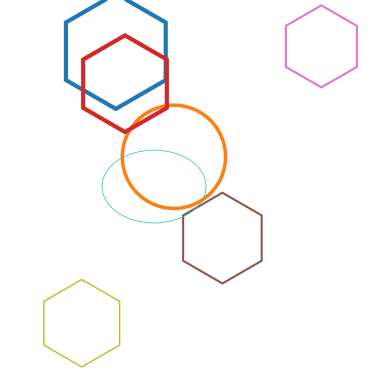[{"shape": "hexagon", "thickness": 3, "radius": 0.75, "center": [0.301, 0.867]}, {"shape": "circle", "thickness": 2.5, "radius": 0.67, "center": [0.452, 0.593]}, {"shape": "hexagon", "thickness": 3, "radius": 0.63, "center": [0.325, 0.783]}, {"shape": "hexagon", "thickness": 1.5, "radius": 0.59, "center": [0.578, 0.382]}, {"shape": "hexagon", "thickness": 1.5, "radius": 0.53, "center": [0.835, 0.88]}, {"shape": "hexagon", "thickness": 1, "radius": 0.57, "center": [0.212, 0.16]}, {"shape": "oval", "thickness": 0.5, "radius": 0.68, "center": [0.4, 0.515]}]